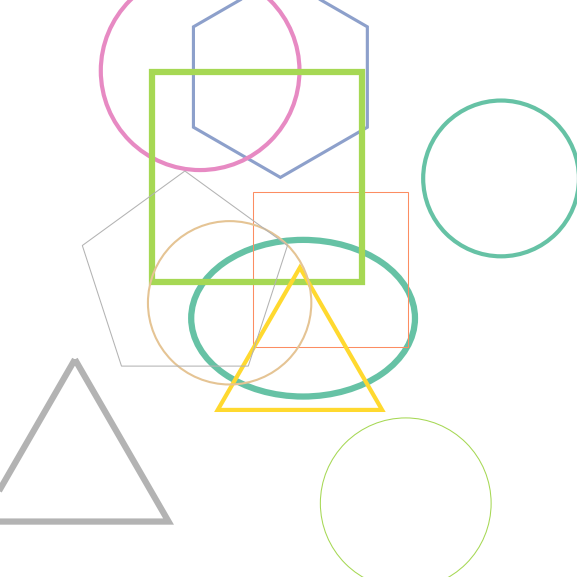[{"shape": "oval", "thickness": 3, "radius": 0.97, "center": [0.525, 0.448]}, {"shape": "circle", "thickness": 2, "radius": 0.67, "center": [0.868, 0.69]}, {"shape": "square", "thickness": 0.5, "radius": 0.67, "center": [0.573, 0.533]}, {"shape": "hexagon", "thickness": 1.5, "radius": 0.87, "center": [0.486, 0.866]}, {"shape": "circle", "thickness": 2, "radius": 0.86, "center": [0.347, 0.877]}, {"shape": "square", "thickness": 3, "radius": 0.91, "center": [0.445, 0.693]}, {"shape": "circle", "thickness": 0.5, "radius": 0.74, "center": [0.703, 0.128]}, {"shape": "triangle", "thickness": 2, "radius": 0.82, "center": [0.519, 0.371]}, {"shape": "circle", "thickness": 1, "radius": 0.71, "center": [0.398, 0.475]}, {"shape": "pentagon", "thickness": 0.5, "radius": 0.93, "center": [0.32, 0.516]}, {"shape": "triangle", "thickness": 3, "radius": 0.94, "center": [0.13, 0.19]}]